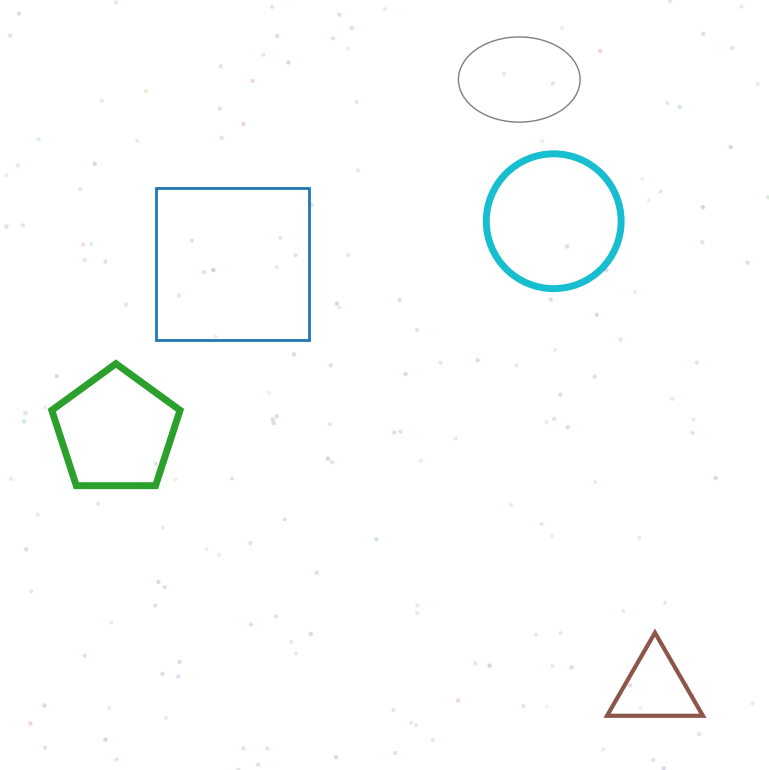[{"shape": "square", "thickness": 1, "radius": 0.5, "center": [0.302, 0.657]}, {"shape": "pentagon", "thickness": 2.5, "radius": 0.44, "center": [0.151, 0.44]}, {"shape": "triangle", "thickness": 1.5, "radius": 0.36, "center": [0.851, 0.106]}, {"shape": "oval", "thickness": 0.5, "radius": 0.4, "center": [0.674, 0.897]}, {"shape": "circle", "thickness": 2.5, "radius": 0.44, "center": [0.719, 0.713]}]